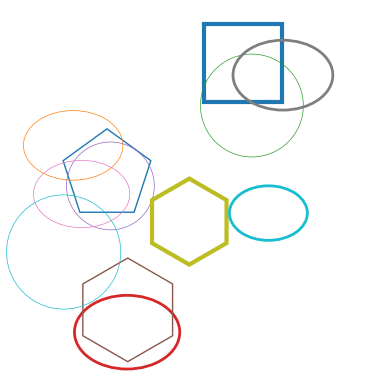[{"shape": "square", "thickness": 3, "radius": 0.51, "center": [0.631, 0.836]}, {"shape": "pentagon", "thickness": 1, "radius": 0.6, "center": [0.278, 0.546]}, {"shape": "oval", "thickness": 0.5, "radius": 0.65, "center": [0.19, 0.622]}, {"shape": "circle", "thickness": 0.5, "radius": 0.67, "center": [0.654, 0.726]}, {"shape": "oval", "thickness": 2, "radius": 0.68, "center": [0.33, 0.137]}, {"shape": "circle", "thickness": 0.5, "radius": 0.57, "center": [0.287, 0.517]}, {"shape": "hexagon", "thickness": 1, "radius": 0.67, "center": [0.332, 0.195]}, {"shape": "oval", "thickness": 0.5, "radius": 0.63, "center": [0.212, 0.496]}, {"shape": "oval", "thickness": 2, "radius": 0.65, "center": [0.735, 0.805]}, {"shape": "hexagon", "thickness": 3, "radius": 0.56, "center": [0.492, 0.424]}, {"shape": "circle", "thickness": 0.5, "radius": 0.74, "center": [0.165, 0.345]}, {"shape": "oval", "thickness": 2, "radius": 0.51, "center": [0.697, 0.447]}]